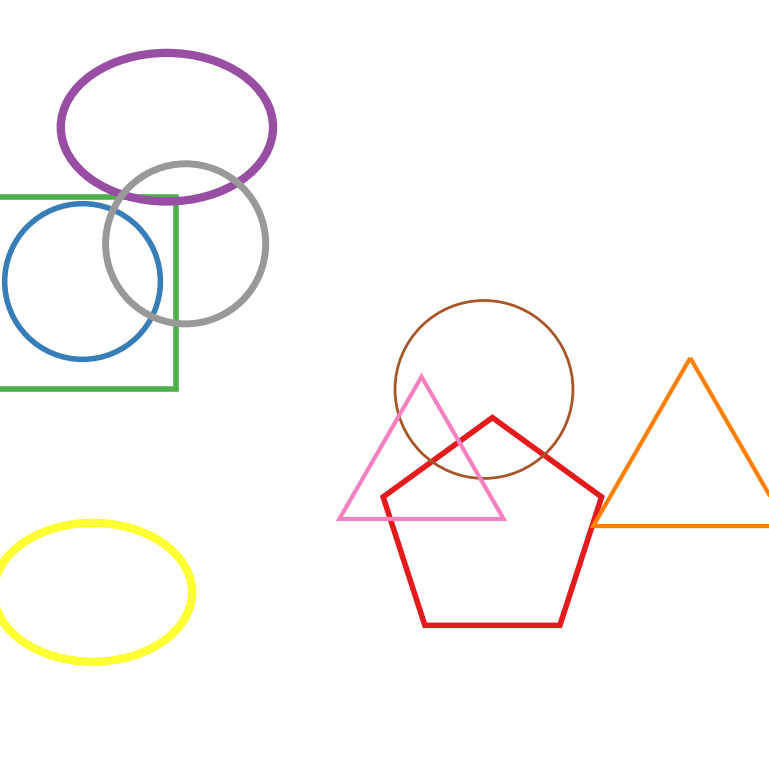[{"shape": "pentagon", "thickness": 2, "radius": 0.75, "center": [0.639, 0.309]}, {"shape": "circle", "thickness": 2, "radius": 0.51, "center": [0.107, 0.634]}, {"shape": "square", "thickness": 2, "radius": 0.63, "center": [0.104, 0.619]}, {"shape": "oval", "thickness": 3, "radius": 0.69, "center": [0.217, 0.835]}, {"shape": "triangle", "thickness": 1.5, "radius": 0.73, "center": [0.896, 0.39]}, {"shape": "oval", "thickness": 3, "radius": 0.64, "center": [0.121, 0.231]}, {"shape": "circle", "thickness": 1, "radius": 0.58, "center": [0.629, 0.494]}, {"shape": "triangle", "thickness": 1.5, "radius": 0.62, "center": [0.547, 0.388]}, {"shape": "circle", "thickness": 2.5, "radius": 0.52, "center": [0.241, 0.683]}]